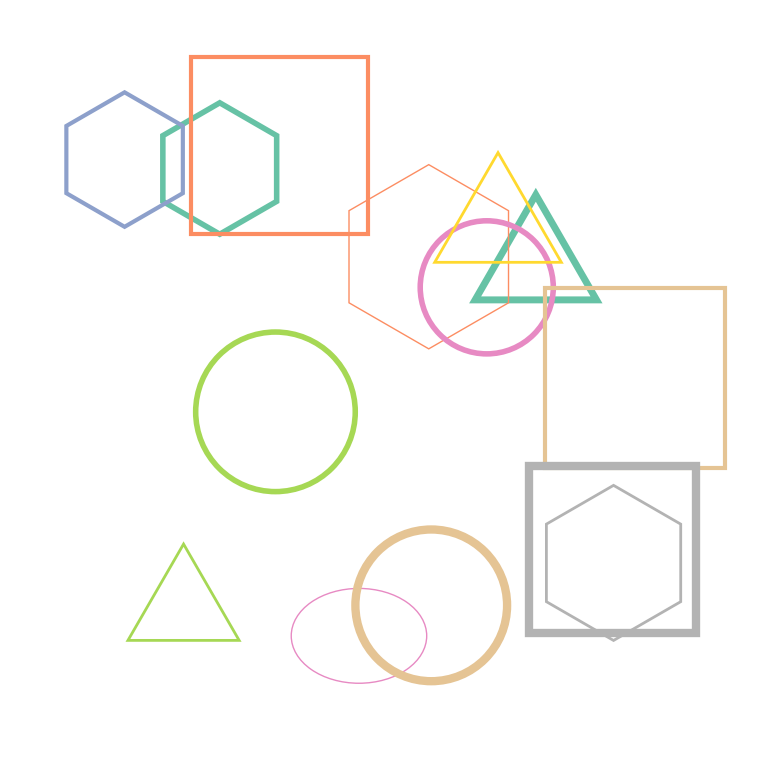[{"shape": "triangle", "thickness": 2.5, "radius": 0.45, "center": [0.696, 0.656]}, {"shape": "hexagon", "thickness": 2, "radius": 0.43, "center": [0.285, 0.781]}, {"shape": "square", "thickness": 1.5, "radius": 0.57, "center": [0.363, 0.811]}, {"shape": "hexagon", "thickness": 0.5, "radius": 0.6, "center": [0.557, 0.667]}, {"shape": "hexagon", "thickness": 1.5, "radius": 0.44, "center": [0.162, 0.793]}, {"shape": "circle", "thickness": 2, "radius": 0.43, "center": [0.632, 0.627]}, {"shape": "oval", "thickness": 0.5, "radius": 0.44, "center": [0.466, 0.174]}, {"shape": "triangle", "thickness": 1, "radius": 0.42, "center": [0.238, 0.21]}, {"shape": "circle", "thickness": 2, "radius": 0.52, "center": [0.358, 0.465]}, {"shape": "triangle", "thickness": 1, "radius": 0.47, "center": [0.647, 0.707]}, {"shape": "circle", "thickness": 3, "radius": 0.49, "center": [0.56, 0.214]}, {"shape": "square", "thickness": 1.5, "radius": 0.58, "center": [0.825, 0.509]}, {"shape": "hexagon", "thickness": 1, "radius": 0.5, "center": [0.797, 0.269]}, {"shape": "square", "thickness": 3, "radius": 0.54, "center": [0.795, 0.287]}]